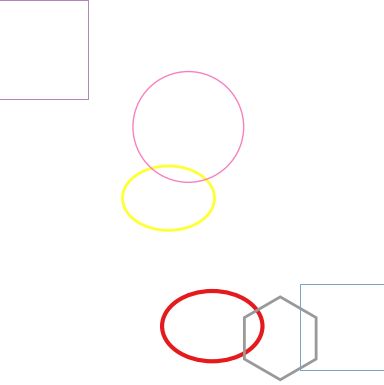[{"shape": "oval", "thickness": 3, "radius": 0.65, "center": [0.551, 0.153]}, {"shape": "square", "thickness": 0.5, "radius": 0.56, "center": [0.893, 0.151]}, {"shape": "square", "thickness": 0.5, "radius": 0.65, "center": [0.101, 0.872]}, {"shape": "oval", "thickness": 2, "radius": 0.6, "center": [0.438, 0.485]}, {"shape": "circle", "thickness": 1, "radius": 0.72, "center": [0.489, 0.67]}, {"shape": "hexagon", "thickness": 2, "radius": 0.54, "center": [0.728, 0.121]}]